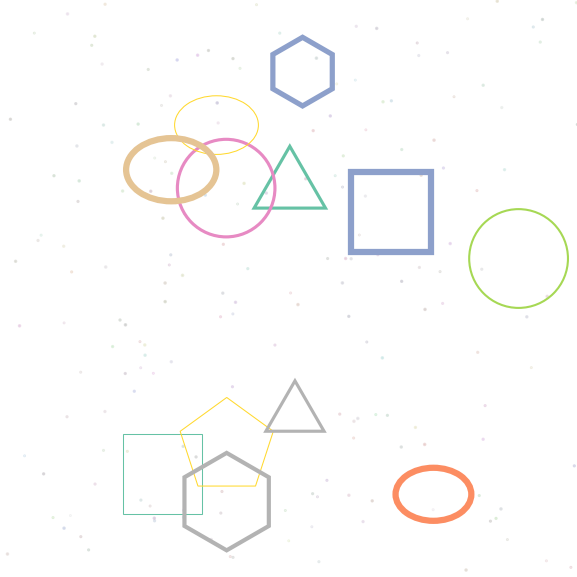[{"shape": "square", "thickness": 0.5, "radius": 0.34, "center": [0.282, 0.179]}, {"shape": "triangle", "thickness": 1.5, "radius": 0.36, "center": [0.502, 0.674]}, {"shape": "oval", "thickness": 3, "radius": 0.33, "center": [0.751, 0.143]}, {"shape": "hexagon", "thickness": 2.5, "radius": 0.3, "center": [0.524, 0.875]}, {"shape": "square", "thickness": 3, "radius": 0.35, "center": [0.676, 0.633]}, {"shape": "circle", "thickness": 1.5, "radius": 0.42, "center": [0.392, 0.673]}, {"shape": "circle", "thickness": 1, "radius": 0.43, "center": [0.898, 0.551]}, {"shape": "oval", "thickness": 0.5, "radius": 0.36, "center": [0.375, 0.783]}, {"shape": "pentagon", "thickness": 0.5, "radius": 0.42, "center": [0.393, 0.226]}, {"shape": "oval", "thickness": 3, "radius": 0.39, "center": [0.297, 0.705]}, {"shape": "triangle", "thickness": 1.5, "radius": 0.29, "center": [0.511, 0.281]}, {"shape": "hexagon", "thickness": 2, "radius": 0.42, "center": [0.392, 0.131]}]